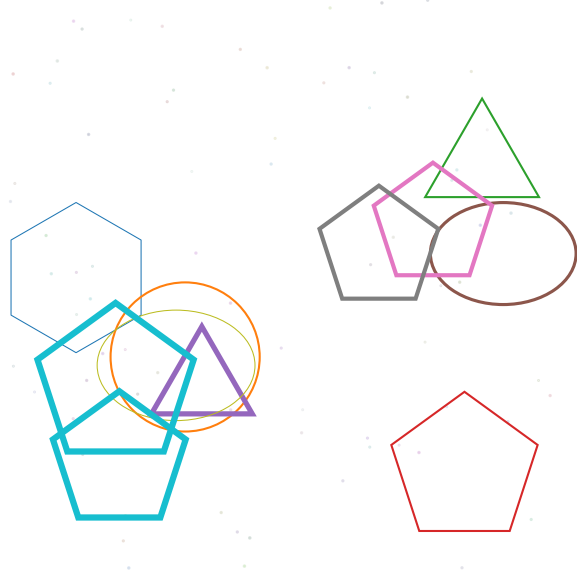[{"shape": "hexagon", "thickness": 0.5, "radius": 0.65, "center": [0.132, 0.518]}, {"shape": "circle", "thickness": 1, "radius": 0.65, "center": [0.321, 0.381]}, {"shape": "triangle", "thickness": 1, "radius": 0.57, "center": [0.835, 0.715]}, {"shape": "pentagon", "thickness": 1, "radius": 0.67, "center": [0.804, 0.187]}, {"shape": "triangle", "thickness": 2.5, "radius": 0.5, "center": [0.35, 0.333]}, {"shape": "oval", "thickness": 1.5, "radius": 0.63, "center": [0.871, 0.56]}, {"shape": "pentagon", "thickness": 2, "radius": 0.54, "center": [0.75, 0.61]}, {"shape": "pentagon", "thickness": 2, "radius": 0.54, "center": [0.656, 0.569]}, {"shape": "oval", "thickness": 0.5, "radius": 0.68, "center": [0.305, 0.366]}, {"shape": "pentagon", "thickness": 3, "radius": 0.71, "center": [0.2, 0.332]}, {"shape": "pentagon", "thickness": 3, "radius": 0.6, "center": [0.207, 0.201]}]